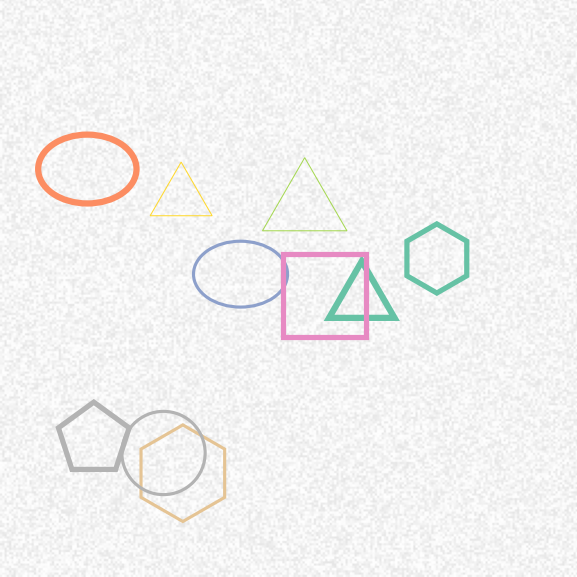[{"shape": "triangle", "thickness": 3, "radius": 0.33, "center": [0.626, 0.481]}, {"shape": "hexagon", "thickness": 2.5, "radius": 0.3, "center": [0.756, 0.552]}, {"shape": "oval", "thickness": 3, "radius": 0.43, "center": [0.151, 0.706]}, {"shape": "oval", "thickness": 1.5, "radius": 0.41, "center": [0.417, 0.524]}, {"shape": "square", "thickness": 2.5, "radius": 0.36, "center": [0.561, 0.487]}, {"shape": "triangle", "thickness": 0.5, "radius": 0.42, "center": [0.528, 0.642]}, {"shape": "triangle", "thickness": 0.5, "radius": 0.31, "center": [0.314, 0.657]}, {"shape": "hexagon", "thickness": 1.5, "radius": 0.42, "center": [0.317, 0.18]}, {"shape": "circle", "thickness": 1.5, "radius": 0.36, "center": [0.283, 0.215]}, {"shape": "pentagon", "thickness": 2.5, "radius": 0.32, "center": [0.162, 0.238]}]